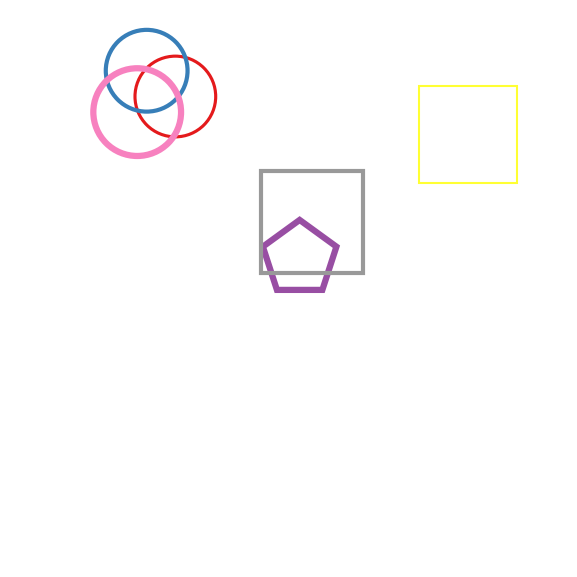[{"shape": "circle", "thickness": 1.5, "radius": 0.35, "center": [0.304, 0.832]}, {"shape": "circle", "thickness": 2, "radius": 0.35, "center": [0.254, 0.877]}, {"shape": "pentagon", "thickness": 3, "radius": 0.33, "center": [0.519, 0.551]}, {"shape": "square", "thickness": 1, "radius": 0.42, "center": [0.81, 0.766]}, {"shape": "circle", "thickness": 3, "radius": 0.38, "center": [0.238, 0.805]}, {"shape": "square", "thickness": 2, "radius": 0.44, "center": [0.541, 0.614]}]